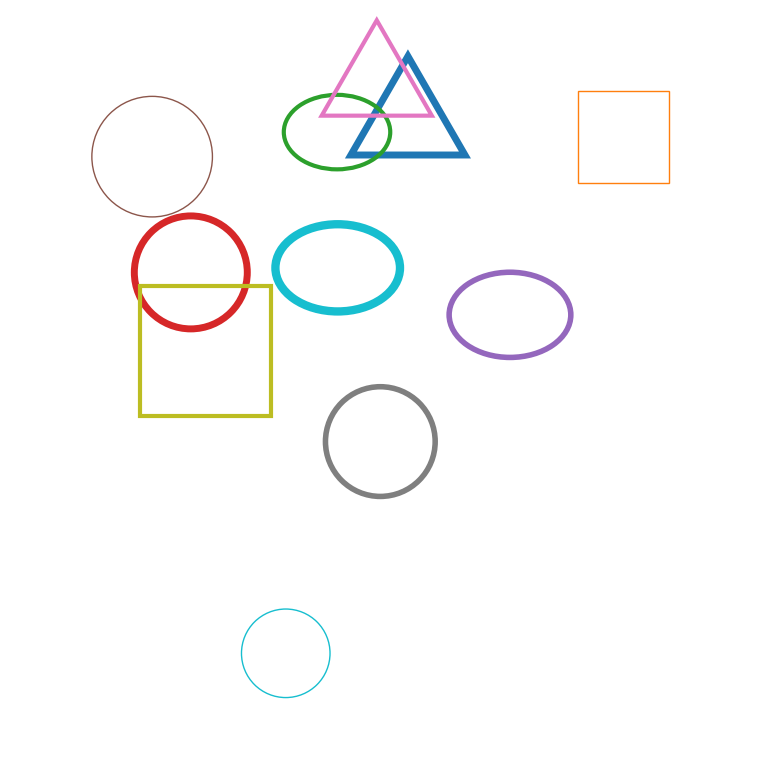[{"shape": "triangle", "thickness": 2.5, "radius": 0.43, "center": [0.53, 0.841]}, {"shape": "square", "thickness": 0.5, "radius": 0.3, "center": [0.81, 0.822]}, {"shape": "oval", "thickness": 1.5, "radius": 0.35, "center": [0.438, 0.828]}, {"shape": "circle", "thickness": 2.5, "radius": 0.37, "center": [0.248, 0.646]}, {"shape": "oval", "thickness": 2, "radius": 0.4, "center": [0.662, 0.591]}, {"shape": "circle", "thickness": 0.5, "radius": 0.39, "center": [0.198, 0.797]}, {"shape": "triangle", "thickness": 1.5, "radius": 0.41, "center": [0.489, 0.891]}, {"shape": "circle", "thickness": 2, "radius": 0.36, "center": [0.494, 0.427]}, {"shape": "square", "thickness": 1.5, "radius": 0.42, "center": [0.266, 0.544]}, {"shape": "oval", "thickness": 3, "radius": 0.4, "center": [0.439, 0.652]}, {"shape": "circle", "thickness": 0.5, "radius": 0.29, "center": [0.371, 0.152]}]